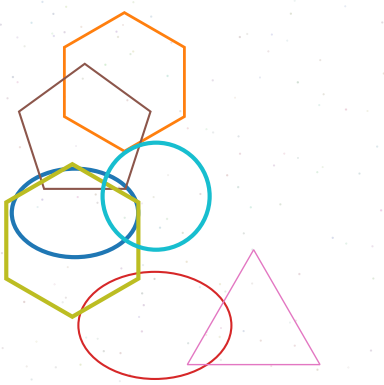[{"shape": "oval", "thickness": 3, "radius": 0.82, "center": [0.195, 0.447]}, {"shape": "hexagon", "thickness": 2, "radius": 0.9, "center": [0.323, 0.787]}, {"shape": "oval", "thickness": 1.5, "radius": 0.99, "center": [0.402, 0.155]}, {"shape": "pentagon", "thickness": 1.5, "radius": 0.9, "center": [0.22, 0.655]}, {"shape": "triangle", "thickness": 1, "radius": 0.99, "center": [0.659, 0.152]}, {"shape": "hexagon", "thickness": 3, "radius": 0.99, "center": [0.188, 0.375]}, {"shape": "circle", "thickness": 3, "radius": 0.7, "center": [0.405, 0.49]}]